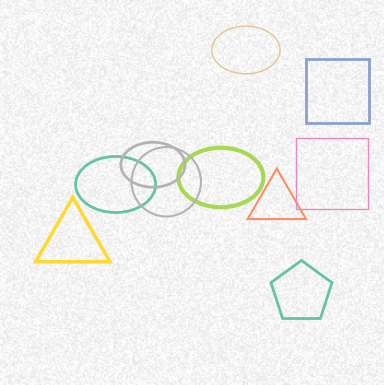[{"shape": "oval", "thickness": 2, "radius": 0.52, "center": [0.3, 0.521]}, {"shape": "pentagon", "thickness": 2, "radius": 0.42, "center": [0.783, 0.24]}, {"shape": "triangle", "thickness": 1.5, "radius": 0.44, "center": [0.719, 0.475]}, {"shape": "square", "thickness": 2, "radius": 0.41, "center": [0.876, 0.764]}, {"shape": "square", "thickness": 1, "radius": 0.46, "center": [0.862, 0.549]}, {"shape": "oval", "thickness": 3, "radius": 0.55, "center": [0.574, 0.539]}, {"shape": "triangle", "thickness": 2.5, "radius": 0.56, "center": [0.189, 0.376]}, {"shape": "oval", "thickness": 1, "radius": 0.44, "center": [0.639, 0.87]}, {"shape": "circle", "thickness": 1.5, "radius": 0.45, "center": [0.432, 0.528]}, {"shape": "oval", "thickness": 2, "radius": 0.42, "center": [0.397, 0.572]}]